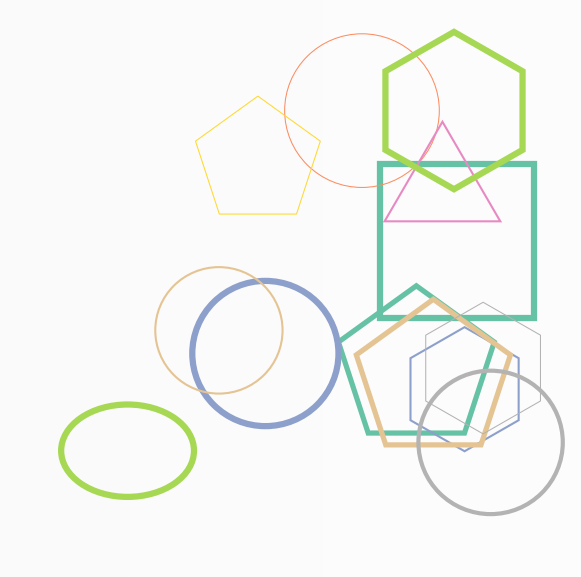[{"shape": "pentagon", "thickness": 2.5, "radius": 0.7, "center": [0.716, 0.363]}, {"shape": "square", "thickness": 3, "radius": 0.66, "center": [0.786, 0.582]}, {"shape": "circle", "thickness": 0.5, "radius": 0.67, "center": [0.623, 0.808]}, {"shape": "circle", "thickness": 3, "radius": 0.63, "center": [0.457, 0.387]}, {"shape": "hexagon", "thickness": 1, "radius": 0.54, "center": [0.799, 0.325]}, {"shape": "triangle", "thickness": 1, "radius": 0.57, "center": [0.761, 0.673]}, {"shape": "hexagon", "thickness": 3, "radius": 0.68, "center": [0.781, 0.808]}, {"shape": "oval", "thickness": 3, "radius": 0.57, "center": [0.219, 0.219]}, {"shape": "pentagon", "thickness": 0.5, "radius": 0.56, "center": [0.444, 0.72]}, {"shape": "pentagon", "thickness": 2.5, "radius": 0.7, "center": [0.746, 0.342]}, {"shape": "circle", "thickness": 1, "radius": 0.55, "center": [0.377, 0.427]}, {"shape": "hexagon", "thickness": 0.5, "radius": 0.57, "center": [0.831, 0.362]}, {"shape": "circle", "thickness": 2, "radius": 0.62, "center": [0.844, 0.233]}]